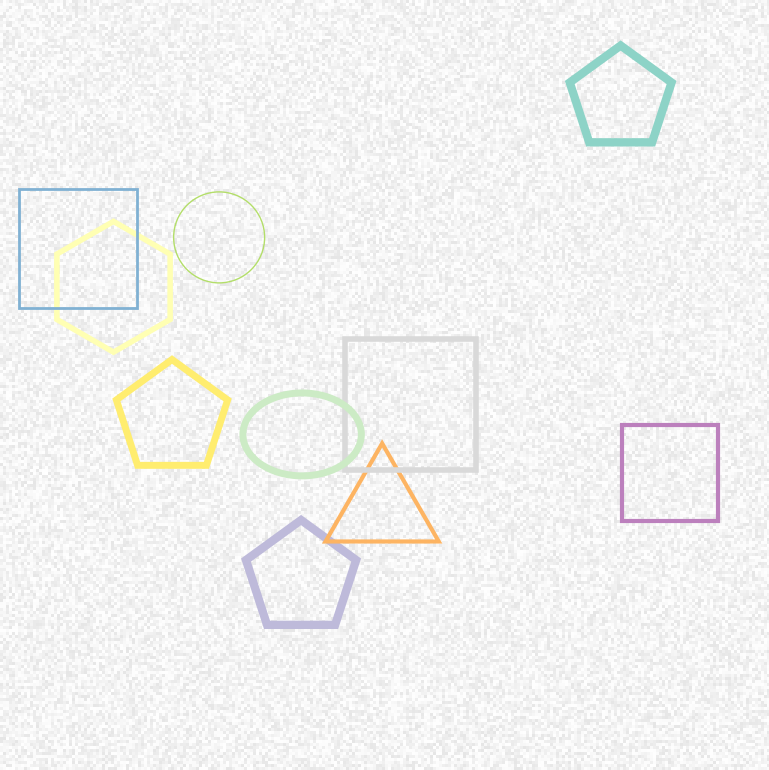[{"shape": "pentagon", "thickness": 3, "radius": 0.35, "center": [0.806, 0.871]}, {"shape": "hexagon", "thickness": 2, "radius": 0.42, "center": [0.147, 0.628]}, {"shape": "pentagon", "thickness": 3, "radius": 0.38, "center": [0.391, 0.249]}, {"shape": "square", "thickness": 1, "radius": 0.39, "center": [0.101, 0.677]}, {"shape": "triangle", "thickness": 1.5, "radius": 0.42, "center": [0.496, 0.339]}, {"shape": "circle", "thickness": 0.5, "radius": 0.3, "center": [0.285, 0.692]}, {"shape": "square", "thickness": 2, "radius": 0.42, "center": [0.533, 0.475]}, {"shape": "square", "thickness": 1.5, "radius": 0.31, "center": [0.87, 0.385]}, {"shape": "oval", "thickness": 2.5, "radius": 0.38, "center": [0.392, 0.436]}, {"shape": "pentagon", "thickness": 2.5, "radius": 0.38, "center": [0.223, 0.457]}]